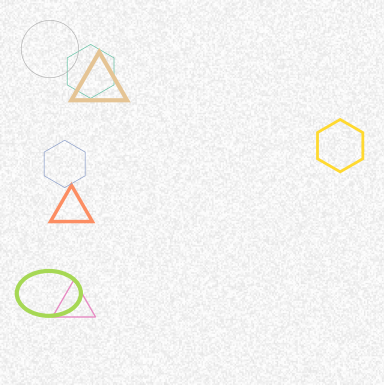[{"shape": "hexagon", "thickness": 0.5, "radius": 0.35, "center": [0.235, 0.815]}, {"shape": "triangle", "thickness": 2.5, "radius": 0.31, "center": [0.186, 0.456]}, {"shape": "hexagon", "thickness": 0.5, "radius": 0.31, "center": [0.168, 0.574]}, {"shape": "triangle", "thickness": 1, "radius": 0.32, "center": [0.192, 0.209]}, {"shape": "oval", "thickness": 3, "radius": 0.42, "center": [0.127, 0.238]}, {"shape": "hexagon", "thickness": 2, "radius": 0.34, "center": [0.884, 0.622]}, {"shape": "triangle", "thickness": 3, "radius": 0.42, "center": [0.258, 0.781]}, {"shape": "circle", "thickness": 0.5, "radius": 0.37, "center": [0.13, 0.873]}]